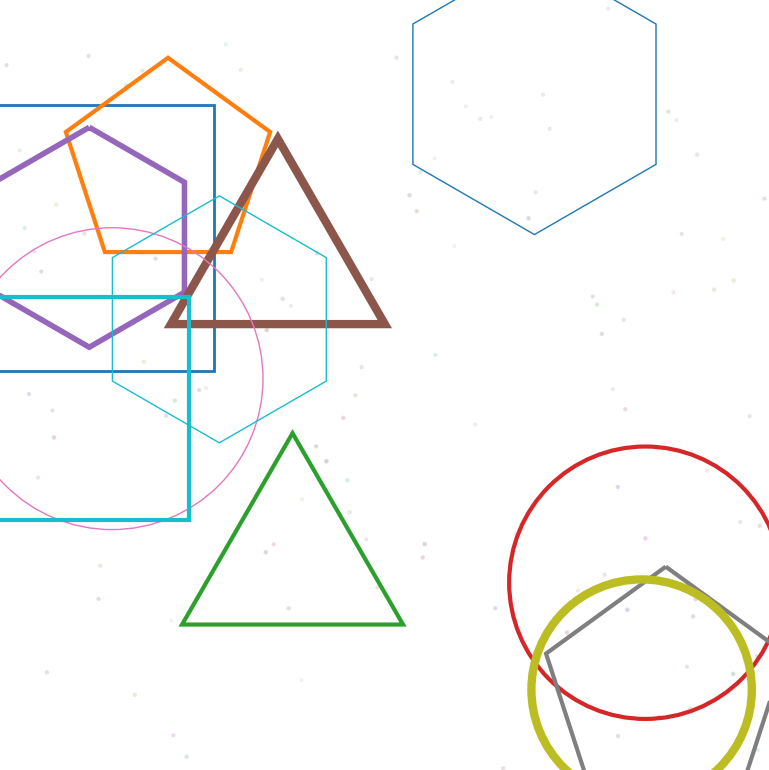[{"shape": "square", "thickness": 1, "radius": 0.86, "center": [0.106, 0.691]}, {"shape": "hexagon", "thickness": 0.5, "radius": 0.91, "center": [0.694, 0.878]}, {"shape": "pentagon", "thickness": 1.5, "radius": 0.7, "center": [0.218, 0.785]}, {"shape": "triangle", "thickness": 1.5, "radius": 0.83, "center": [0.38, 0.272]}, {"shape": "circle", "thickness": 1.5, "radius": 0.88, "center": [0.838, 0.243]}, {"shape": "hexagon", "thickness": 2, "radius": 0.71, "center": [0.116, 0.692]}, {"shape": "triangle", "thickness": 3, "radius": 0.8, "center": [0.361, 0.659]}, {"shape": "circle", "thickness": 0.5, "radius": 0.98, "center": [0.146, 0.508]}, {"shape": "pentagon", "thickness": 1.5, "radius": 0.82, "center": [0.865, 0.101]}, {"shape": "circle", "thickness": 3, "radius": 0.72, "center": [0.833, 0.104]}, {"shape": "square", "thickness": 1.5, "radius": 0.72, "center": [0.101, 0.469]}, {"shape": "hexagon", "thickness": 0.5, "radius": 0.8, "center": [0.285, 0.585]}]